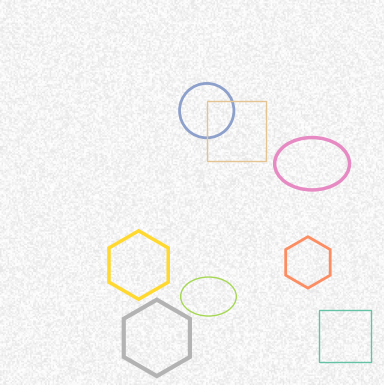[{"shape": "square", "thickness": 1, "radius": 0.34, "center": [0.895, 0.128]}, {"shape": "hexagon", "thickness": 2, "radius": 0.33, "center": [0.8, 0.318]}, {"shape": "circle", "thickness": 2, "radius": 0.35, "center": [0.537, 0.713]}, {"shape": "oval", "thickness": 2.5, "radius": 0.49, "center": [0.811, 0.575]}, {"shape": "oval", "thickness": 1, "radius": 0.36, "center": [0.541, 0.23]}, {"shape": "hexagon", "thickness": 2.5, "radius": 0.44, "center": [0.36, 0.312]}, {"shape": "square", "thickness": 1, "radius": 0.39, "center": [0.614, 0.66]}, {"shape": "hexagon", "thickness": 3, "radius": 0.5, "center": [0.407, 0.122]}]